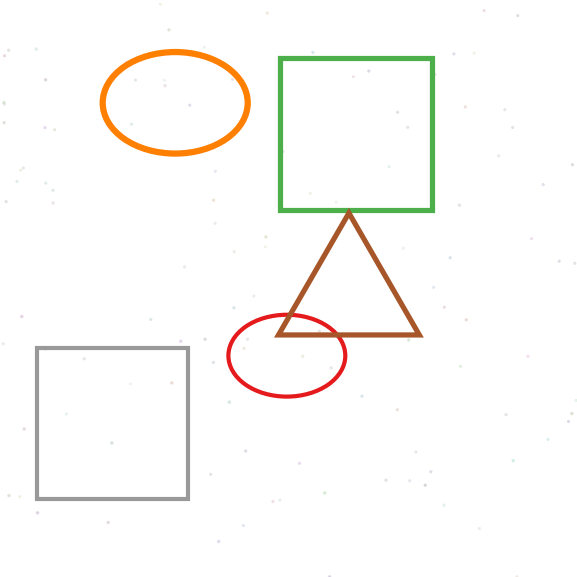[{"shape": "oval", "thickness": 2, "radius": 0.51, "center": [0.497, 0.383]}, {"shape": "square", "thickness": 2.5, "radius": 0.66, "center": [0.616, 0.768]}, {"shape": "oval", "thickness": 3, "radius": 0.63, "center": [0.303, 0.821]}, {"shape": "triangle", "thickness": 2.5, "radius": 0.7, "center": [0.604, 0.49]}, {"shape": "square", "thickness": 2, "radius": 0.65, "center": [0.195, 0.266]}]